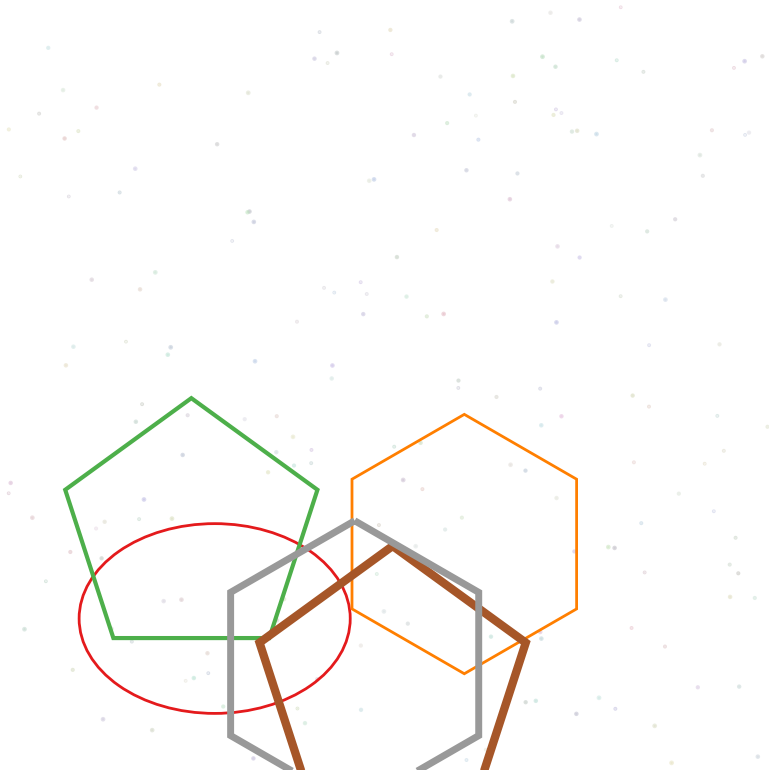[{"shape": "oval", "thickness": 1, "radius": 0.88, "center": [0.279, 0.197]}, {"shape": "pentagon", "thickness": 1.5, "radius": 0.86, "center": [0.248, 0.311]}, {"shape": "hexagon", "thickness": 1, "radius": 0.84, "center": [0.603, 0.293]}, {"shape": "pentagon", "thickness": 3, "radius": 0.91, "center": [0.51, 0.109]}, {"shape": "hexagon", "thickness": 2.5, "radius": 0.93, "center": [0.461, 0.138]}]